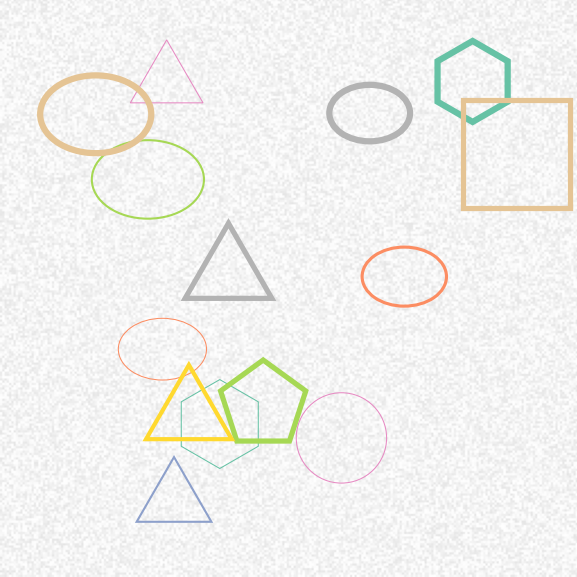[{"shape": "hexagon", "thickness": 3, "radius": 0.35, "center": [0.818, 0.858]}, {"shape": "hexagon", "thickness": 0.5, "radius": 0.38, "center": [0.381, 0.265]}, {"shape": "oval", "thickness": 0.5, "radius": 0.38, "center": [0.281, 0.395]}, {"shape": "oval", "thickness": 1.5, "radius": 0.37, "center": [0.7, 0.52]}, {"shape": "triangle", "thickness": 1, "radius": 0.37, "center": [0.301, 0.133]}, {"shape": "circle", "thickness": 0.5, "radius": 0.39, "center": [0.591, 0.241]}, {"shape": "triangle", "thickness": 0.5, "radius": 0.36, "center": [0.289, 0.857]}, {"shape": "pentagon", "thickness": 2.5, "radius": 0.39, "center": [0.456, 0.298]}, {"shape": "oval", "thickness": 1, "radius": 0.49, "center": [0.256, 0.688]}, {"shape": "triangle", "thickness": 2, "radius": 0.43, "center": [0.327, 0.281]}, {"shape": "square", "thickness": 2.5, "radius": 0.46, "center": [0.895, 0.732]}, {"shape": "oval", "thickness": 3, "radius": 0.48, "center": [0.166, 0.801]}, {"shape": "oval", "thickness": 3, "radius": 0.35, "center": [0.64, 0.803]}, {"shape": "triangle", "thickness": 2.5, "radius": 0.43, "center": [0.396, 0.526]}]